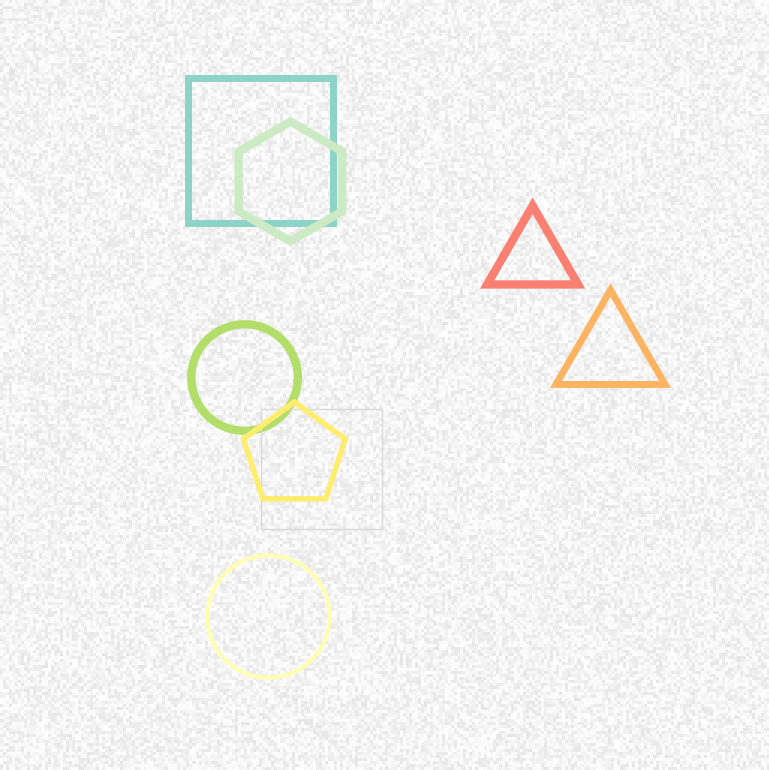[{"shape": "square", "thickness": 2.5, "radius": 0.47, "center": [0.339, 0.805]}, {"shape": "circle", "thickness": 1.5, "radius": 0.4, "center": [0.349, 0.199]}, {"shape": "triangle", "thickness": 3, "radius": 0.34, "center": [0.692, 0.665]}, {"shape": "triangle", "thickness": 2.5, "radius": 0.41, "center": [0.793, 0.542]}, {"shape": "circle", "thickness": 3, "radius": 0.35, "center": [0.318, 0.51]}, {"shape": "square", "thickness": 0.5, "radius": 0.39, "center": [0.417, 0.391]}, {"shape": "hexagon", "thickness": 3, "radius": 0.39, "center": [0.377, 0.764]}, {"shape": "pentagon", "thickness": 2, "radius": 0.35, "center": [0.382, 0.408]}]